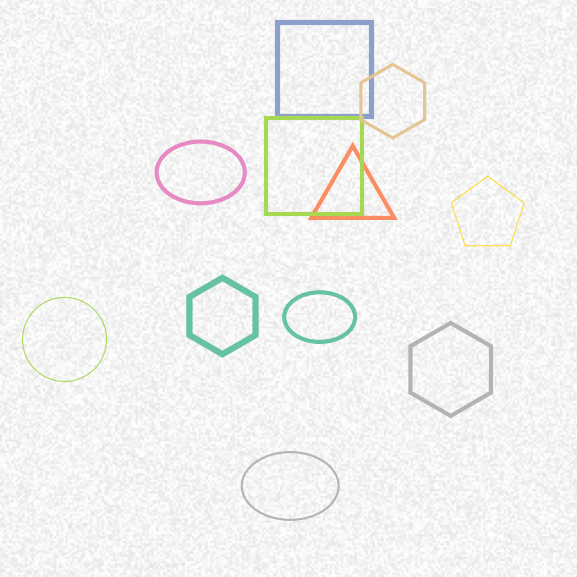[{"shape": "hexagon", "thickness": 3, "radius": 0.33, "center": [0.385, 0.452]}, {"shape": "oval", "thickness": 2, "radius": 0.31, "center": [0.554, 0.45]}, {"shape": "triangle", "thickness": 2, "radius": 0.42, "center": [0.611, 0.663]}, {"shape": "square", "thickness": 2.5, "radius": 0.41, "center": [0.56, 0.879]}, {"shape": "oval", "thickness": 2, "radius": 0.38, "center": [0.348, 0.701]}, {"shape": "circle", "thickness": 0.5, "radius": 0.36, "center": [0.112, 0.411]}, {"shape": "square", "thickness": 2, "radius": 0.42, "center": [0.544, 0.711]}, {"shape": "pentagon", "thickness": 0.5, "radius": 0.33, "center": [0.845, 0.627]}, {"shape": "hexagon", "thickness": 1.5, "radius": 0.32, "center": [0.68, 0.824]}, {"shape": "oval", "thickness": 1, "radius": 0.42, "center": [0.503, 0.158]}, {"shape": "hexagon", "thickness": 2, "radius": 0.4, "center": [0.78, 0.359]}]